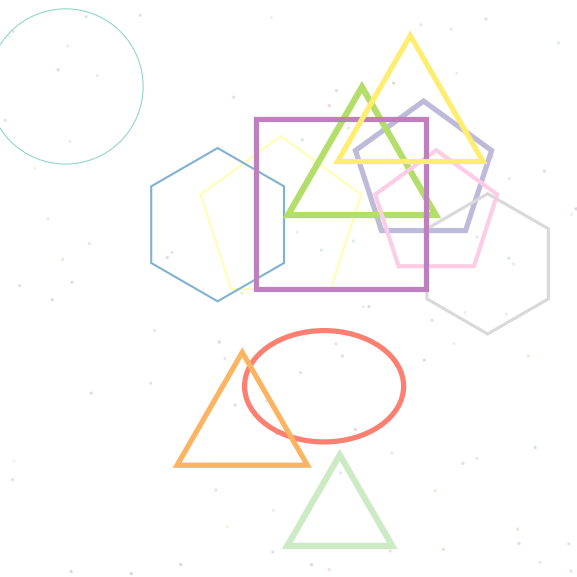[{"shape": "circle", "thickness": 0.5, "radius": 0.67, "center": [0.113, 0.849]}, {"shape": "pentagon", "thickness": 1, "radius": 0.73, "center": [0.486, 0.617]}, {"shape": "pentagon", "thickness": 2.5, "radius": 0.62, "center": [0.733, 0.7]}, {"shape": "oval", "thickness": 2.5, "radius": 0.69, "center": [0.561, 0.33]}, {"shape": "hexagon", "thickness": 1, "radius": 0.66, "center": [0.377, 0.61]}, {"shape": "triangle", "thickness": 2.5, "radius": 0.65, "center": [0.419, 0.259]}, {"shape": "triangle", "thickness": 3, "radius": 0.74, "center": [0.627, 0.701]}, {"shape": "pentagon", "thickness": 2, "radius": 0.56, "center": [0.755, 0.628]}, {"shape": "hexagon", "thickness": 1.5, "radius": 0.61, "center": [0.844, 0.542]}, {"shape": "square", "thickness": 2.5, "radius": 0.74, "center": [0.59, 0.645]}, {"shape": "triangle", "thickness": 3, "radius": 0.53, "center": [0.588, 0.106]}, {"shape": "triangle", "thickness": 2.5, "radius": 0.73, "center": [0.71, 0.792]}]